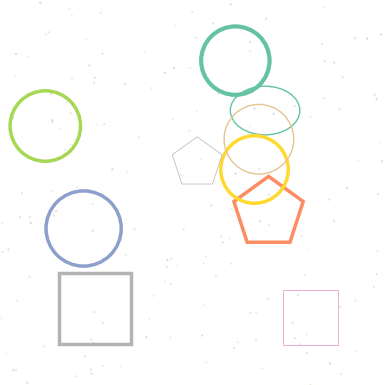[{"shape": "oval", "thickness": 1, "radius": 0.45, "center": [0.689, 0.713]}, {"shape": "circle", "thickness": 3, "radius": 0.44, "center": [0.611, 0.843]}, {"shape": "pentagon", "thickness": 2.5, "radius": 0.47, "center": [0.698, 0.447]}, {"shape": "circle", "thickness": 2.5, "radius": 0.49, "center": [0.217, 0.406]}, {"shape": "square", "thickness": 0.5, "radius": 0.36, "center": [0.807, 0.176]}, {"shape": "circle", "thickness": 2.5, "radius": 0.46, "center": [0.118, 0.673]}, {"shape": "circle", "thickness": 2.5, "radius": 0.44, "center": [0.661, 0.56]}, {"shape": "circle", "thickness": 1, "radius": 0.45, "center": [0.673, 0.638]}, {"shape": "pentagon", "thickness": 0.5, "radius": 0.34, "center": [0.512, 0.577]}, {"shape": "square", "thickness": 2.5, "radius": 0.46, "center": [0.247, 0.198]}]